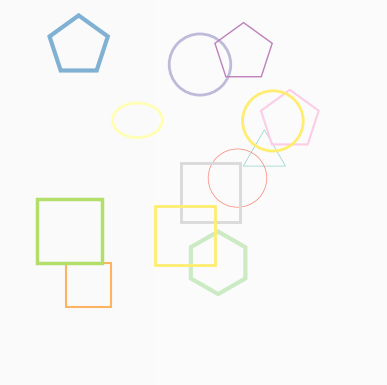[{"shape": "triangle", "thickness": 0.5, "radius": 0.31, "center": [0.682, 0.6]}, {"shape": "oval", "thickness": 2, "radius": 0.32, "center": [0.355, 0.688]}, {"shape": "circle", "thickness": 2, "radius": 0.4, "center": [0.516, 0.832]}, {"shape": "circle", "thickness": 0.5, "radius": 0.38, "center": [0.613, 0.537]}, {"shape": "pentagon", "thickness": 3, "radius": 0.4, "center": [0.203, 0.881]}, {"shape": "square", "thickness": 1.5, "radius": 0.29, "center": [0.228, 0.259]}, {"shape": "square", "thickness": 2.5, "radius": 0.42, "center": [0.179, 0.4]}, {"shape": "pentagon", "thickness": 1.5, "radius": 0.39, "center": [0.748, 0.688]}, {"shape": "square", "thickness": 2, "radius": 0.38, "center": [0.544, 0.5]}, {"shape": "pentagon", "thickness": 1, "radius": 0.39, "center": [0.629, 0.864]}, {"shape": "hexagon", "thickness": 3, "radius": 0.41, "center": [0.563, 0.317]}, {"shape": "square", "thickness": 2, "radius": 0.39, "center": [0.478, 0.388]}, {"shape": "circle", "thickness": 2, "radius": 0.39, "center": [0.704, 0.686]}]